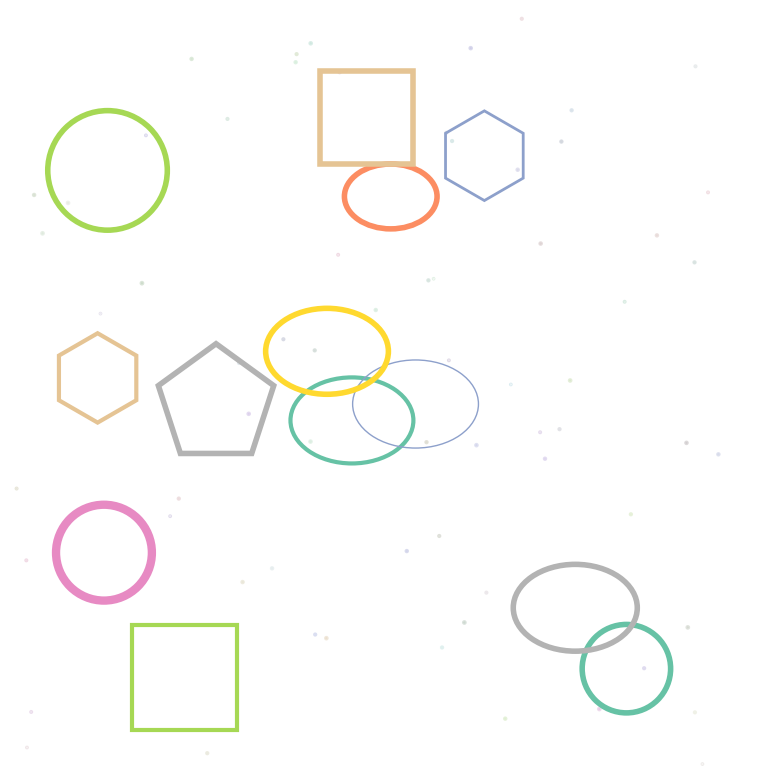[{"shape": "circle", "thickness": 2, "radius": 0.29, "center": [0.813, 0.132]}, {"shape": "oval", "thickness": 1.5, "radius": 0.4, "center": [0.457, 0.454]}, {"shape": "oval", "thickness": 2, "radius": 0.3, "center": [0.507, 0.745]}, {"shape": "hexagon", "thickness": 1, "radius": 0.29, "center": [0.629, 0.798]}, {"shape": "oval", "thickness": 0.5, "radius": 0.41, "center": [0.54, 0.475]}, {"shape": "circle", "thickness": 3, "radius": 0.31, "center": [0.135, 0.282]}, {"shape": "circle", "thickness": 2, "radius": 0.39, "center": [0.14, 0.779]}, {"shape": "square", "thickness": 1.5, "radius": 0.34, "center": [0.239, 0.12]}, {"shape": "oval", "thickness": 2, "radius": 0.4, "center": [0.425, 0.544]}, {"shape": "square", "thickness": 2, "radius": 0.3, "center": [0.476, 0.848]}, {"shape": "hexagon", "thickness": 1.5, "radius": 0.29, "center": [0.127, 0.509]}, {"shape": "pentagon", "thickness": 2, "radius": 0.39, "center": [0.281, 0.475]}, {"shape": "oval", "thickness": 2, "radius": 0.4, "center": [0.747, 0.211]}]